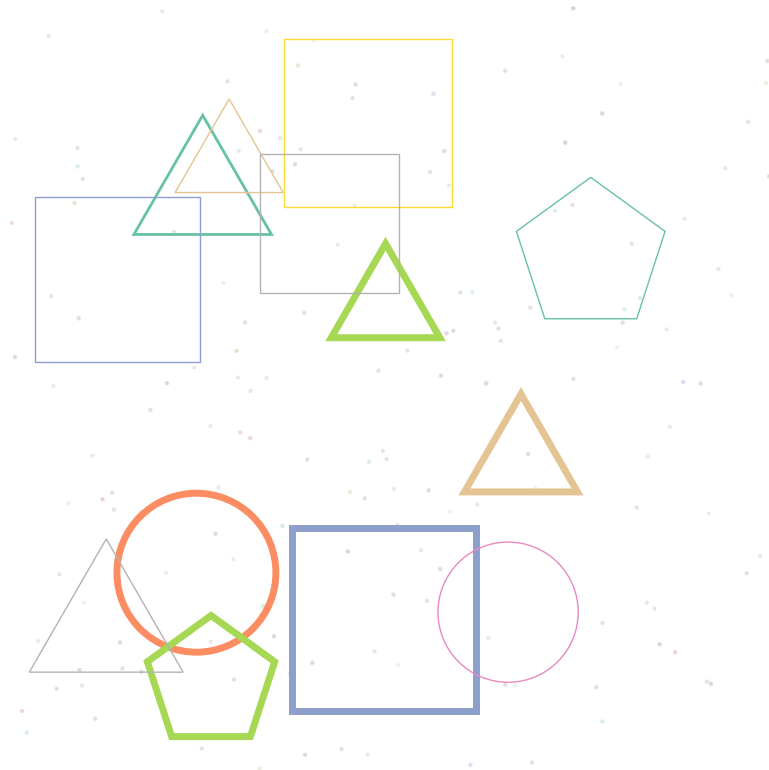[{"shape": "triangle", "thickness": 1, "radius": 0.52, "center": [0.263, 0.747]}, {"shape": "pentagon", "thickness": 0.5, "radius": 0.51, "center": [0.767, 0.668]}, {"shape": "circle", "thickness": 2.5, "radius": 0.52, "center": [0.255, 0.256]}, {"shape": "square", "thickness": 0.5, "radius": 0.54, "center": [0.152, 0.637]}, {"shape": "square", "thickness": 2.5, "radius": 0.6, "center": [0.499, 0.196]}, {"shape": "circle", "thickness": 0.5, "radius": 0.46, "center": [0.66, 0.205]}, {"shape": "pentagon", "thickness": 2.5, "radius": 0.43, "center": [0.274, 0.114]}, {"shape": "triangle", "thickness": 2.5, "radius": 0.41, "center": [0.501, 0.602]}, {"shape": "square", "thickness": 0.5, "radius": 0.54, "center": [0.478, 0.84]}, {"shape": "triangle", "thickness": 0.5, "radius": 0.41, "center": [0.298, 0.79]}, {"shape": "triangle", "thickness": 2.5, "radius": 0.42, "center": [0.677, 0.404]}, {"shape": "triangle", "thickness": 0.5, "radius": 0.58, "center": [0.138, 0.185]}, {"shape": "square", "thickness": 0.5, "radius": 0.45, "center": [0.428, 0.71]}]